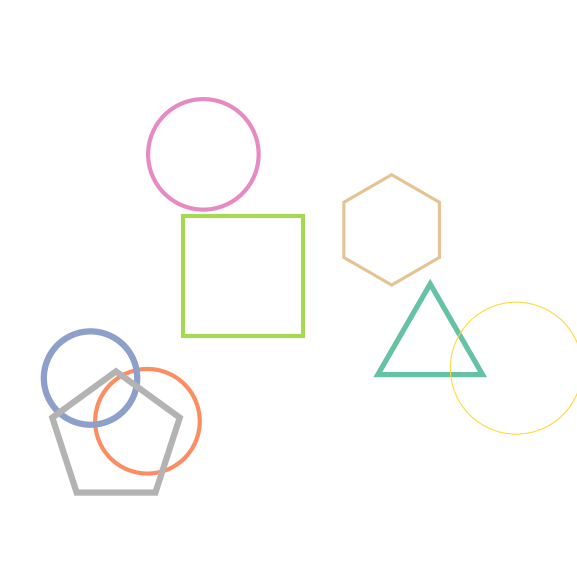[{"shape": "triangle", "thickness": 2.5, "radius": 0.52, "center": [0.745, 0.403]}, {"shape": "circle", "thickness": 2, "radius": 0.45, "center": [0.255, 0.27]}, {"shape": "circle", "thickness": 3, "radius": 0.4, "center": [0.157, 0.344]}, {"shape": "circle", "thickness": 2, "radius": 0.48, "center": [0.352, 0.732]}, {"shape": "square", "thickness": 2, "radius": 0.52, "center": [0.42, 0.521]}, {"shape": "circle", "thickness": 0.5, "radius": 0.57, "center": [0.894, 0.362]}, {"shape": "hexagon", "thickness": 1.5, "radius": 0.48, "center": [0.678, 0.601]}, {"shape": "pentagon", "thickness": 3, "radius": 0.58, "center": [0.201, 0.24]}]